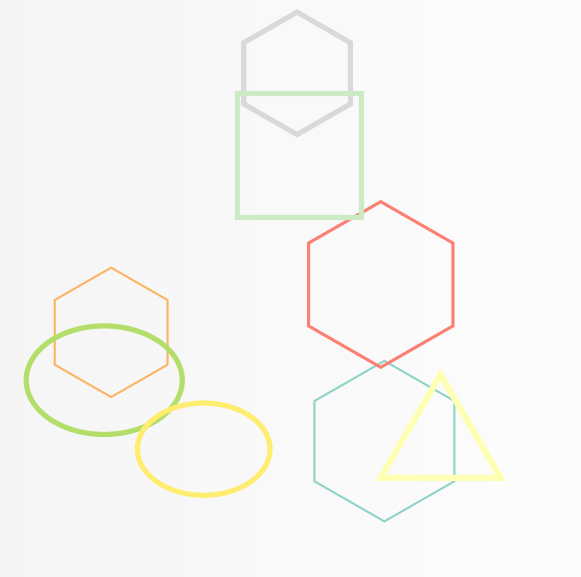[{"shape": "hexagon", "thickness": 1, "radius": 0.69, "center": [0.661, 0.235]}, {"shape": "triangle", "thickness": 3, "radius": 0.6, "center": [0.758, 0.231]}, {"shape": "hexagon", "thickness": 1.5, "radius": 0.72, "center": [0.655, 0.506]}, {"shape": "hexagon", "thickness": 1, "radius": 0.56, "center": [0.191, 0.424]}, {"shape": "oval", "thickness": 2.5, "radius": 0.67, "center": [0.179, 0.341]}, {"shape": "hexagon", "thickness": 2.5, "radius": 0.53, "center": [0.511, 0.872]}, {"shape": "square", "thickness": 2.5, "radius": 0.54, "center": [0.514, 0.731]}, {"shape": "oval", "thickness": 2.5, "radius": 0.57, "center": [0.351, 0.221]}]